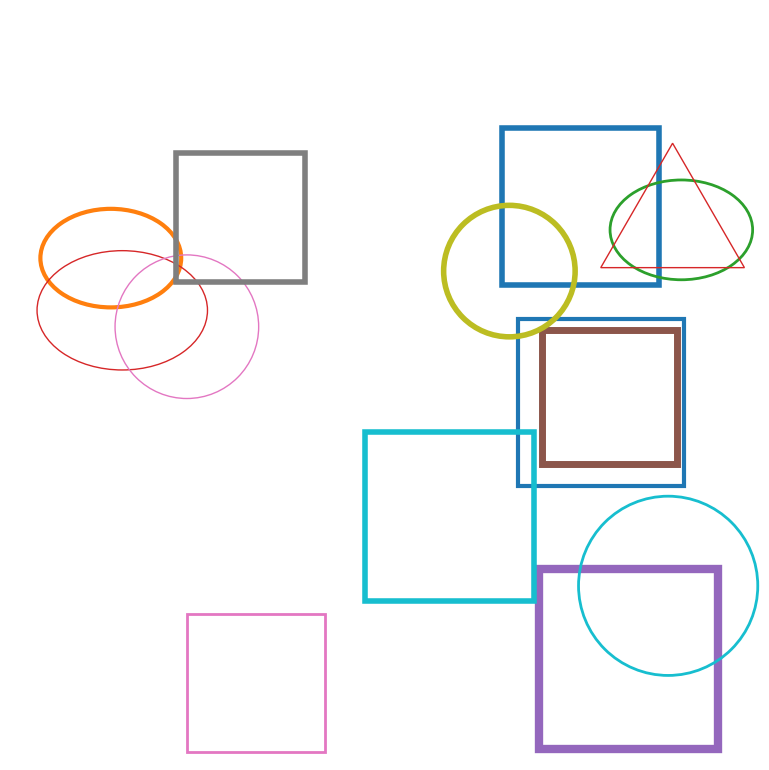[{"shape": "square", "thickness": 2, "radius": 0.51, "center": [0.754, 0.732]}, {"shape": "square", "thickness": 1.5, "radius": 0.54, "center": [0.781, 0.477]}, {"shape": "oval", "thickness": 1.5, "radius": 0.46, "center": [0.144, 0.665]}, {"shape": "oval", "thickness": 1, "radius": 0.46, "center": [0.885, 0.701]}, {"shape": "oval", "thickness": 0.5, "radius": 0.55, "center": [0.159, 0.597]}, {"shape": "triangle", "thickness": 0.5, "radius": 0.54, "center": [0.873, 0.706]}, {"shape": "square", "thickness": 3, "radius": 0.58, "center": [0.816, 0.144]}, {"shape": "square", "thickness": 2.5, "radius": 0.44, "center": [0.792, 0.485]}, {"shape": "square", "thickness": 1, "radius": 0.45, "center": [0.332, 0.113]}, {"shape": "circle", "thickness": 0.5, "radius": 0.47, "center": [0.243, 0.576]}, {"shape": "square", "thickness": 2, "radius": 0.42, "center": [0.312, 0.717]}, {"shape": "circle", "thickness": 2, "radius": 0.43, "center": [0.662, 0.648]}, {"shape": "square", "thickness": 2, "radius": 0.55, "center": [0.584, 0.329]}, {"shape": "circle", "thickness": 1, "radius": 0.58, "center": [0.868, 0.239]}]